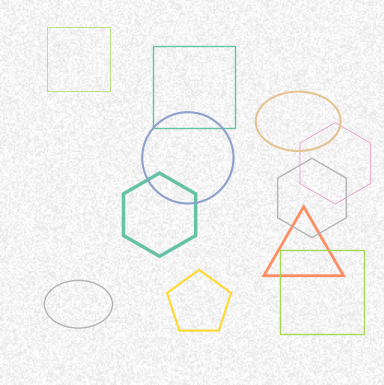[{"shape": "square", "thickness": 1, "radius": 0.54, "center": [0.504, 0.774]}, {"shape": "hexagon", "thickness": 2.5, "radius": 0.54, "center": [0.414, 0.442]}, {"shape": "triangle", "thickness": 2, "radius": 0.6, "center": [0.789, 0.344]}, {"shape": "circle", "thickness": 1.5, "radius": 0.59, "center": [0.488, 0.59]}, {"shape": "hexagon", "thickness": 0.5, "radius": 0.53, "center": [0.871, 0.576]}, {"shape": "square", "thickness": 0.5, "radius": 0.41, "center": [0.204, 0.847]}, {"shape": "square", "thickness": 1, "radius": 0.54, "center": [0.837, 0.241]}, {"shape": "pentagon", "thickness": 1.5, "radius": 0.44, "center": [0.517, 0.212]}, {"shape": "oval", "thickness": 1.5, "radius": 0.55, "center": [0.775, 0.685]}, {"shape": "oval", "thickness": 1, "radius": 0.44, "center": [0.204, 0.21]}, {"shape": "hexagon", "thickness": 1, "radius": 0.51, "center": [0.81, 0.486]}]